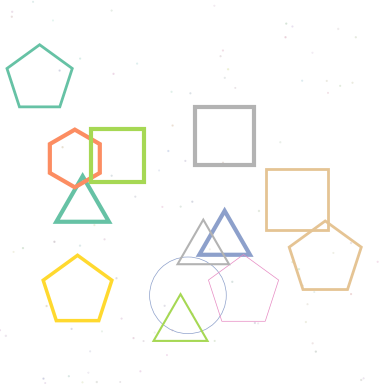[{"shape": "triangle", "thickness": 3, "radius": 0.39, "center": [0.215, 0.463]}, {"shape": "pentagon", "thickness": 2, "radius": 0.45, "center": [0.103, 0.795]}, {"shape": "hexagon", "thickness": 3, "radius": 0.37, "center": [0.194, 0.588]}, {"shape": "triangle", "thickness": 3, "radius": 0.38, "center": [0.583, 0.376]}, {"shape": "circle", "thickness": 0.5, "radius": 0.5, "center": [0.488, 0.233]}, {"shape": "pentagon", "thickness": 0.5, "radius": 0.48, "center": [0.633, 0.243]}, {"shape": "square", "thickness": 3, "radius": 0.34, "center": [0.305, 0.596]}, {"shape": "triangle", "thickness": 1.5, "radius": 0.4, "center": [0.469, 0.155]}, {"shape": "pentagon", "thickness": 2.5, "radius": 0.47, "center": [0.201, 0.243]}, {"shape": "pentagon", "thickness": 2, "radius": 0.49, "center": [0.845, 0.328]}, {"shape": "square", "thickness": 2, "radius": 0.4, "center": [0.771, 0.482]}, {"shape": "square", "thickness": 3, "radius": 0.38, "center": [0.583, 0.647]}, {"shape": "triangle", "thickness": 1.5, "radius": 0.39, "center": [0.528, 0.352]}]